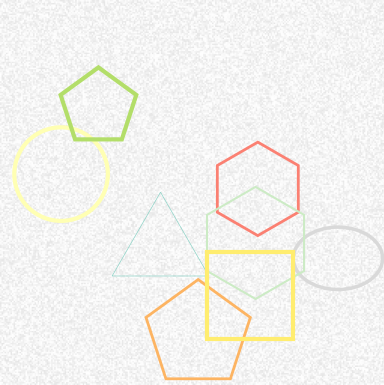[{"shape": "triangle", "thickness": 0.5, "radius": 0.73, "center": [0.417, 0.356]}, {"shape": "circle", "thickness": 3, "radius": 0.61, "center": [0.159, 0.548]}, {"shape": "hexagon", "thickness": 2, "radius": 0.61, "center": [0.67, 0.509]}, {"shape": "pentagon", "thickness": 2, "radius": 0.71, "center": [0.515, 0.131]}, {"shape": "pentagon", "thickness": 3, "radius": 0.52, "center": [0.256, 0.722]}, {"shape": "oval", "thickness": 2.5, "radius": 0.58, "center": [0.878, 0.329]}, {"shape": "hexagon", "thickness": 1.5, "radius": 0.73, "center": [0.664, 0.369]}, {"shape": "square", "thickness": 3, "radius": 0.56, "center": [0.648, 0.233]}]